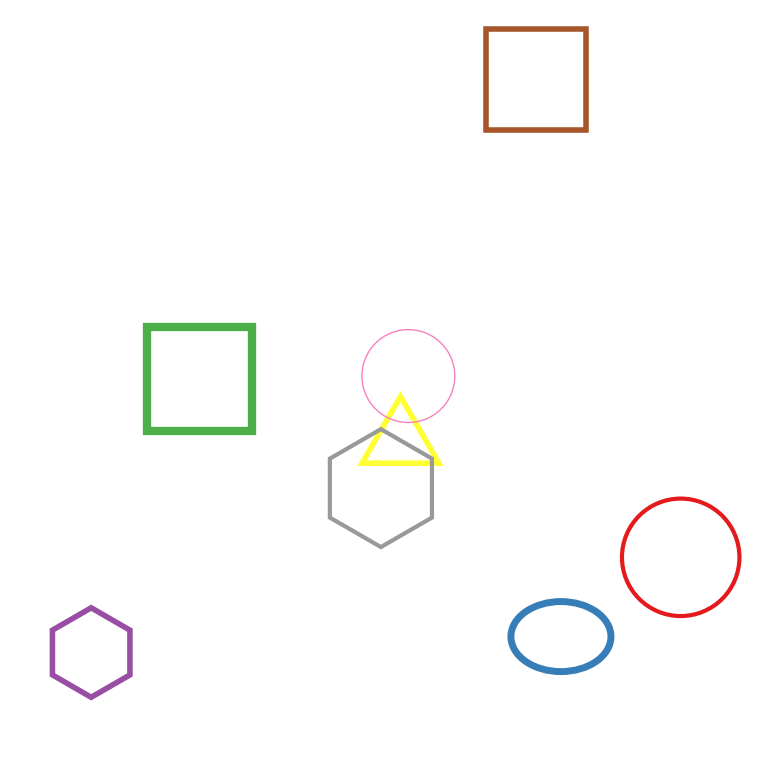[{"shape": "circle", "thickness": 1.5, "radius": 0.38, "center": [0.884, 0.276]}, {"shape": "oval", "thickness": 2.5, "radius": 0.32, "center": [0.728, 0.173]}, {"shape": "square", "thickness": 3, "radius": 0.34, "center": [0.259, 0.508]}, {"shape": "hexagon", "thickness": 2, "radius": 0.29, "center": [0.118, 0.153]}, {"shape": "triangle", "thickness": 2, "radius": 0.29, "center": [0.52, 0.427]}, {"shape": "square", "thickness": 2, "radius": 0.33, "center": [0.696, 0.897]}, {"shape": "circle", "thickness": 0.5, "radius": 0.3, "center": [0.53, 0.512]}, {"shape": "hexagon", "thickness": 1.5, "radius": 0.38, "center": [0.495, 0.366]}]